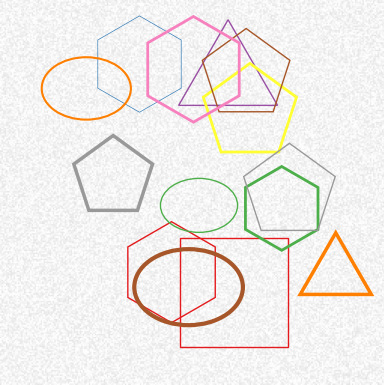[{"shape": "hexagon", "thickness": 1, "radius": 0.66, "center": [0.446, 0.293]}, {"shape": "square", "thickness": 1, "radius": 0.7, "center": [0.607, 0.24]}, {"shape": "hexagon", "thickness": 0.5, "radius": 0.63, "center": [0.362, 0.834]}, {"shape": "oval", "thickness": 1, "radius": 0.5, "center": [0.517, 0.467]}, {"shape": "hexagon", "thickness": 2, "radius": 0.54, "center": [0.732, 0.459]}, {"shape": "triangle", "thickness": 1, "radius": 0.74, "center": [0.592, 0.8]}, {"shape": "oval", "thickness": 1.5, "radius": 0.58, "center": [0.224, 0.77]}, {"shape": "triangle", "thickness": 2.5, "radius": 0.53, "center": [0.872, 0.289]}, {"shape": "pentagon", "thickness": 2, "radius": 0.64, "center": [0.649, 0.708]}, {"shape": "pentagon", "thickness": 1, "radius": 0.6, "center": [0.639, 0.806]}, {"shape": "oval", "thickness": 3, "radius": 0.71, "center": [0.49, 0.254]}, {"shape": "hexagon", "thickness": 2, "radius": 0.69, "center": [0.503, 0.82]}, {"shape": "pentagon", "thickness": 1, "radius": 0.63, "center": [0.752, 0.503]}, {"shape": "pentagon", "thickness": 2.5, "radius": 0.54, "center": [0.294, 0.541]}]